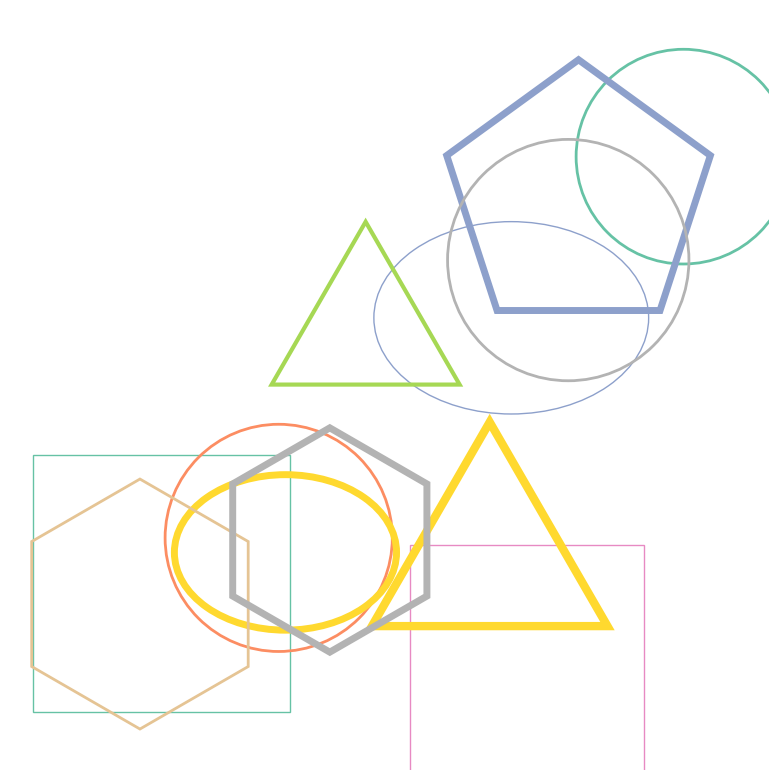[{"shape": "square", "thickness": 0.5, "radius": 0.84, "center": [0.21, 0.242]}, {"shape": "circle", "thickness": 1, "radius": 0.7, "center": [0.888, 0.797]}, {"shape": "circle", "thickness": 1, "radius": 0.74, "center": [0.362, 0.301]}, {"shape": "pentagon", "thickness": 2.5, "radius": 0.9, "center": [0.751, 0.742]}, {"shape": "oval", "thickness": 0.5, "radius": 0.89, "center": [0.664, 0.587]}, {"shape": "square", "thickness": 0.5, "radius": 0.76, "center": [0.684, 0.141]}, {"shape": "triangle", "thickness": 1.5, "radius": 0.7, "center": [0.475, 0.571]}, {"shape": "oval", "thickness": 2.5, "radius": 0.72, "center": [0.371, 0.283]}, {"shape": "triangle", "thickness": 3, "radius": 0.88, "center": [0.636, 0.275]}, {"shape": "hexagon", "thickness": 1, "radius": 0.81, "center": [0.182, 0.216]}, {"shape": "hexagon", "thickness": 2.5, "radius": 0.73, "center": [0.428, 0.299]}, {"shape": "circle", "thickness": 1, "radius": 0.78, "center": [0.738, 0.662]}]